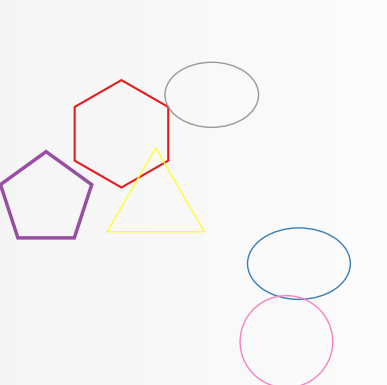[{"shape": "hexagon", "thickness": 1.5, "radius": 0.7, "center": [0.313, 0.652]}, {"shape": "oval", "thickness": 1, "radius": 0.66, "center": [0.771, 0.315]}, {"shape": "pentagon", "thickness": 2.5, "radius": 0.62, "center": [0.119, 0.482]}, {"shape": "triangle", "thickness": 1, "radius": 0.73, "center": [0.402, 0.47]}, {"shape": "circle", "thickness": 1, "radius": 0.6, "center": [0.739, 0.113]}, {"shape": "oval", "thickness": 1, "radius": 0.6, "center": [0.547, 0.754]}]